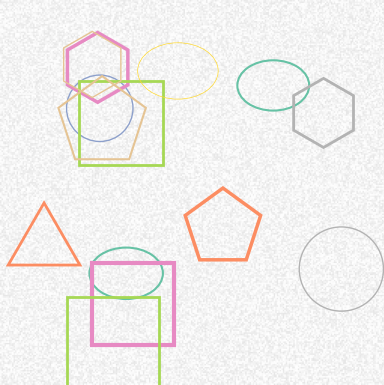[{"shape": "oval", "thickness": 1.5, "radius": 0.48, "center": [0.328, 0.29]}, {"shape": "oval", "thickness": 1.5, "radius": 0.47, "center": [0.71, 0.778]}, {"shape": "triangle", "thickness": 2, "radius": 0.54, "center": [0.114, 0.365]}, {"shape": "pentagon", "thickness": 2.5, "radius": 0.51, "center": [0.579, 0.409]}, {"shape": "circle", "thickness": 1, "radius": 0.43, "center": [0.259, 0.719]}, {"shape": "square", "thickness": 3, "radius": 0.53, "center": [0.345, 0.211]}, {"shape": "hexagon", "thickness": 2.5, "radius": 0.45, "center": [0.254, 0.825]}, {"shape": "square", "thickness": 2, "radius": 0.6, "center": [0.293, 0.111]}, {"shape": "square", "thickness": 2, "radius": 0.55, "center": [0.314, 0.68]}, {"shape": "oval", "thickness": 0.5, "radius": 0.52, "center": [0.462, 0.816]}, {"shape": "pentagon", "thickness": 1.5, "radius": 0.6, "center": [0.265, 0.683]}, {"shape": "hexagon", "thickness": 1, "radius": 0.43, "center": [0.24, 0.833]}, {"shape": "hexagon", "thickness": 2, "radius": 0.45, "center": [0.84, 0.707]}, {"shape": "circle", "thickness": 1, "radius": 0.55, "center": [0.887, 0.301]}]